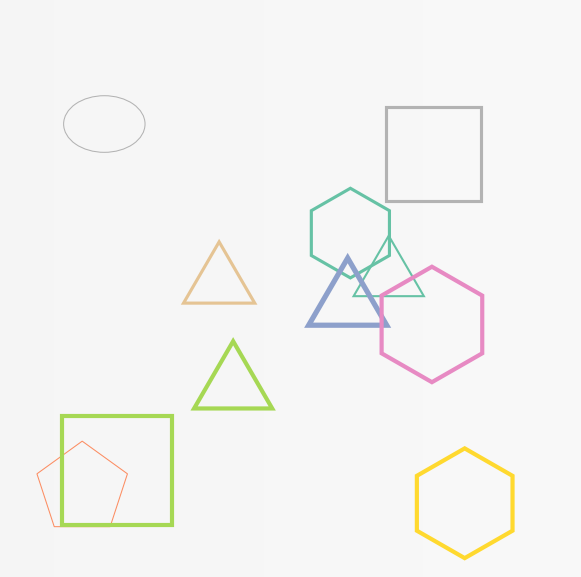[{"shape": "triangle", "thickness": 1, "radius": 0.35, "center": [0.669, 0.521]}, {"shape": "hexagon", "thickness": 1.5, "radius": 0.39, "center": [0.603, 0.596]}, {"shape": "pentagon", "thickness": 0.5, "radius": 0.41, "center": [0.141, 0.153]}, {"shape": "triangle", "thickness": 2.5, "radius": 0.39, "center": [0.598, 0.475]}, {"shape": "hexagon", "thickness": 2, "radius": 0.5, "center": [0.743, 0.437]}, {"shape": "triangle", "thickness": 2, "radius": 0.39, "center": [0.401, 0.331]}, {"shape": "square", "thickness": 2, "radius": 0.47, "center": [0.202, 0.184]}, {"shape": "hexagon", "thickness": 2, "radius": 0.48, "center": [0.799, 0.128]}, {"shape": "triangle", "thickness": 1.5, "radius": 0.35, "center": [0.377, 0.51]}, {"shape": "square", "thickness": 1.5, "radius": 0.41, "center": [0.746, 0.733]}, {"shape": "oval", "thickness": 0.5, "radius": 0.35, "center": [0.179, 0.784]}]